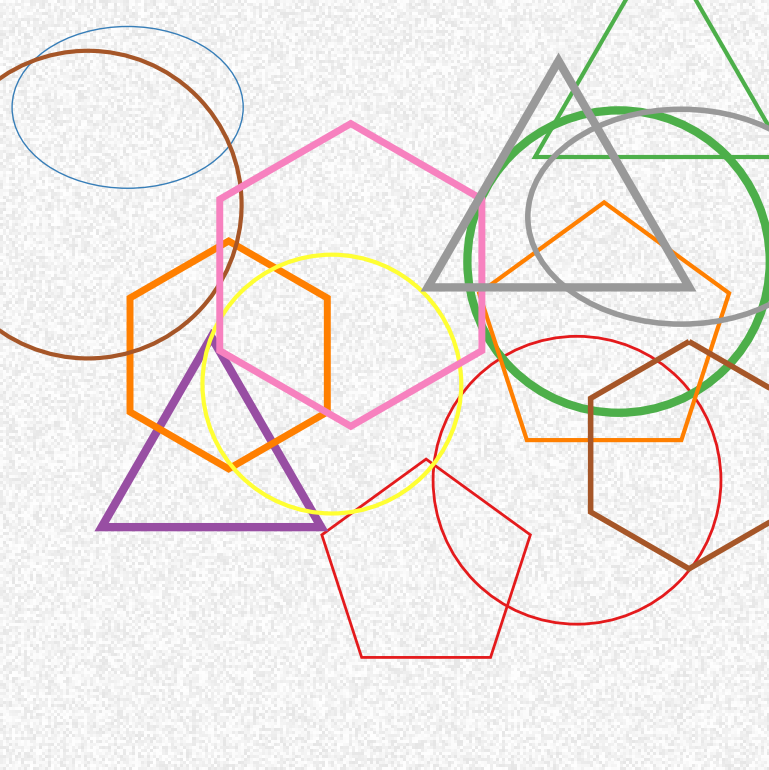[{"shape": "pentagon", "thickness": 1, "radius": 0.71, "center": [0.553, 0.261]}, {"shape": "circle", "thickness": 1, "radius": 0.93, "center": [0.749, 0.376]}, {"shape": "oval", "thickness": 0.5, "radius": 0.75, "center": [0.166, 0.861]}, {"shape": "circle", "thickness": 3, "radius": 0.98, "center": [0.803, 0.66]}, {"shape": "triangle", "thickness": 1.5, "radius": 0.94, "center": [0.858, 0.89]}, {"shape": "triangle", "thickness": 3, "radius": 0.82, "center": [0.275, 0.398]}, {"shape": "hexagon", "thickness": 2.5, "radius": 0.74, "center": [0.297, 0.539]}, {"shape": "pentagon", "thickness": 1.5, "radius": 0.85, "center": [0.785, 0.566]}, {"shape": "circle", "thickness": 1.5, "radius": 0.84, "center": [0.431, 0.501]}, {"shape": "hexagon", "thickness": 2, "radius": 0.74, "center": [0.895, 0.409]}, {"shape": "circle", "thickness": 1.5, "radius": 1.0, "center": [0.114, 0.734]}, {"shape": "hexagon", "thickness": 2.5, "radius": 0.98, "center": [0.456, 0.643]}, {"shape": "oval", "thickness": 2, "radius": 1.0, "center": [0.885, 0.719]}, {"shape": "triangle", "thickness": 3, "radius": 0.98, "center": [0.725, 0.725]}]